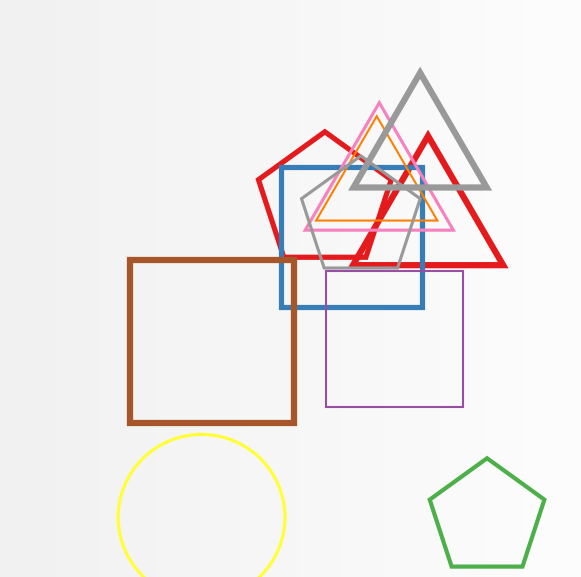[{"shape": "pentagon", "thickness": 2.5, "radius": 0.6, "center": [0.559, 0.651]}, {"shape": "triangle", "thickness": 3, "radius": 0.75, "center": [0.736, 0.615]}, {"shape": "square", "thickness": 2.5, "radius": 0.61, "center": [0.605, 0.589]}, {"shape": "pentagon", "thickness": 2, "radius": 0.52, "center": [0.838, 0.102]}, {"shape": "square", "thickness": 1, "radius": 0.59, "center": [0.679, 0.412]}, {"shape": "triangle", "thickness": 1, "radius": 0.6, "center": [0.648, 0.677]}, {"shape": "circle", "thickness": 1.5, "radius": 0.72, "center": [0.347, 0.103]}, {"shape": "square", "thickness": 3, "radius": 0.71, "center": [0.364, 0.407]}, {"shape": "triangle", "thickness": 1.5, "radius": 0.74, "center": [0.653, 0.674]}, {"shape": "triangle", "thickness": 3, "radius": 0.66, "center": [0.723, 0.741]}, {"shape": "pentagon", "thickness": 1.5, "radius": 0.54, "center": [0.621, 0.622]}]